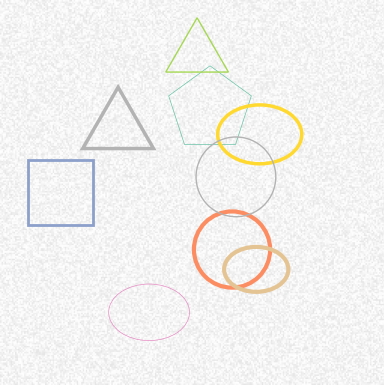[{"shape": "pentagon", "thickness": 0.5, "radius": 0.56, "center": [0.545, 0.716]}, {"shape": "circle", "thickness": 3, "radius": 0.49, "center": [0.603, 0.352]}, {"shape": "square", "thickness": 2, "radius": 0.42, "center": [0.157, 0.501]}, {"shape": "oval", "thickness": 0.5, "radius": 0.52, "center": [0.387, 0.189]}, {"shape": "triangle", "thickness": 1, "radius": 0.47, "center": [0.512, 0.86]}, {"shape": "oval", "thickness": 2.5, "radius": 0.55, "center": [0.675, 0.651]}, {"shape": "oval", "thickness": 3, "radius": 0.42, "center": [0.666, 0.3]}, {"shape": "circle", "thickness": 1, "radius": 0.52, "center": [0.613, 0.541]}, {"shape": "triangle", "thickness": 2.5, "radius": 0.53, "center": [0.307, 0.667]}]